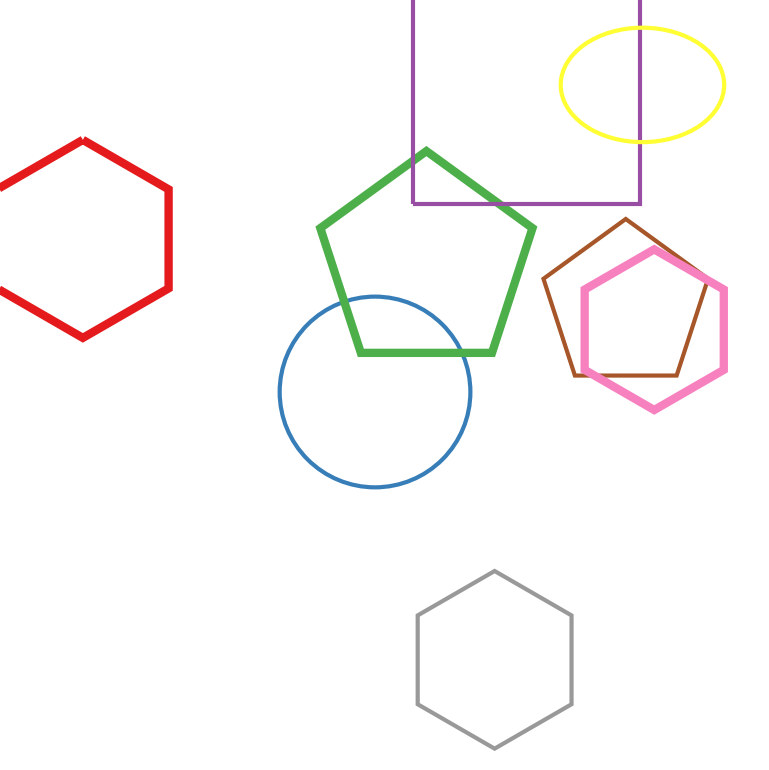[{"shape": "hexagon", "thickness": 3, "radius": 0.64, "center": [0.108, 0.69]}, {"shape": "circle", "thickness": 1.5, "radius": 0.62, "center": [0.487, 0.491]}, {"shape": "pentagon", "thickness": 3, "radius": 0.72, "center": [0.554, 0.659]}, {"shape": "square", "thickness": 1.5, "radius": 0.74, "center": [0.684, 0.883]}, {"shape": "oval", "thickness": 1.5, "radius": 0.53, "center": [0.834, 0.89]}, {"shape": "pentagon", "thickness": 1.5, "radius": 0.56, "center": [0.813, 0.603]}, {"shape": "hexagon", "thickness": 3, "radius": 0.52, "center": [0.85, 0.572]}, {"shape": "hexagon", "thickness": 1.5, "radius": 0.58, "center": [0.642, 0.143]}]